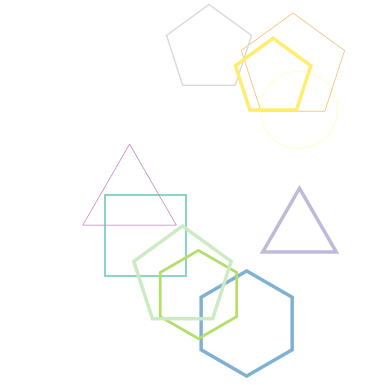[{"shape": "square", "thickness": 1.5, "radius": 0.52, "center": [0.379, 0.389]}, {"shape": "circle", "thickness": 0.5, "radius": 0.5, "center": [0.776, 0.715]}, {"shape": "triangle", "thickness": 2.5, "radius": 0.55, "center": [0.778, 0.401]}, {"shape": "hexagon", "thickness": 2.5, "radius": 0.68, "center": [0.641, 0.16]}, {"shape": "pentagon", "thickness": 0.5, "radius": 0.71, "center": [0.761, 0.825]}, {"shape": "hexagon", "thickness": 2, "radius": 0.57, "center": [0.515, 0.235]}, {"shape": "pentagon", "thickness": 1, "radius": 0.58, "center": [0.543, 0.872]}, {"shape": "triangle", "thickness": 0.5, "radius": 0.7, "center": [0.337, 0.485]}, {"shape": "pentagon", "thickness": 2.5, "radius": 0.67, "center": [0.474, 0.28]}, {"shape": "pentagon", "thickness": 2.5, "radius": 0.52, "center": [0.709, 0.798]}]